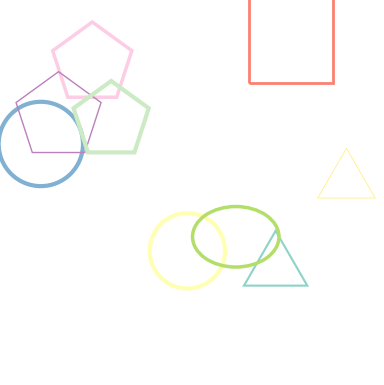[{"shape": "triangle", "thickness": 1.5, "radius": 0.47, "center": [0.716, 0.306]}, {"shape": "circle", "thickness": 3, "radius": 0.49, "center": [0.487, 0.348]}, {"shape": "square", "thickness": 2, "radius": 0.55, "center": [0.756, 0.895]}, {"shape": "circle", "thickness": 3, "radius": 0.55, "center": [0.106, 0.626]}, {"shape": "oval", "thickness": 2.5, "radius": 0.56, "center": [0.612, 0.385]}, {"shape": "pentagon", "thickness": 2.5, "radius": 0.54, "center": [0.24, 0.835]}, {"shape": "pentagon", "thickness": 1, "radius": 0.58, "center": [0.152, 0.698]}, {"shape": "pentagon", "thickness": 3, "radius": 0.51, "center": [0.289, 0.687]}, {"shape": "triangle", "thickness": 0.5, "radius": 0.43, "center": [0.9, 0.529]}]